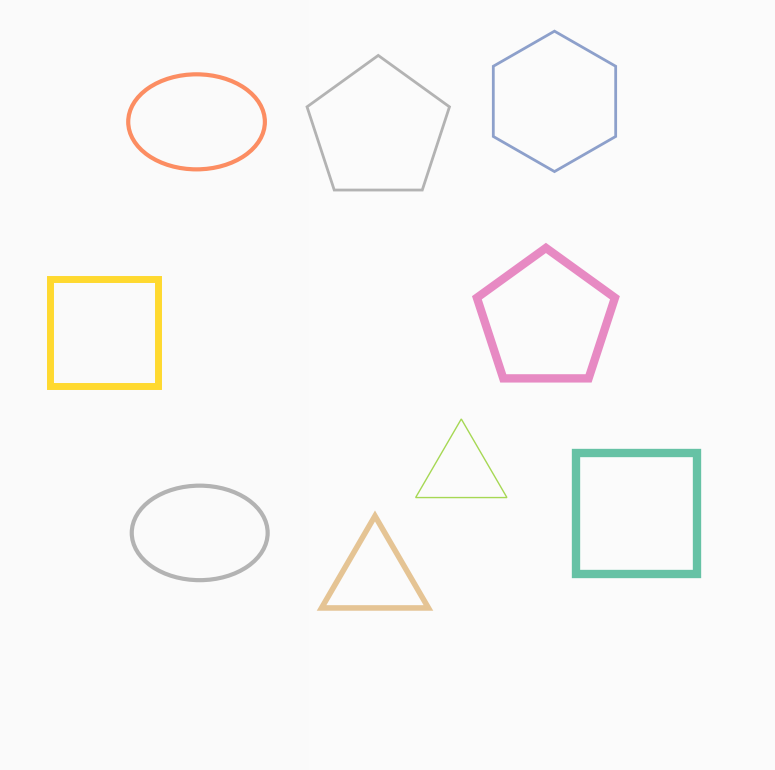[{"shape": "square", "thickness": 3, "radius": 0.39, "center": [0.821, 0.333]}, {"shape": "oval", "thickness": 1.5, "radius": 0.44, "center": [0.254, 0.842]}, {"shape": "hexagon", "thickness": 1, "radius": 0.46, "center": [0.715, 0.868]}, {"shape": "pentagon", "thickness": 3, "radius": 0.47, "center": [0.704, 0.584]}, {"shape": "triangle", "thickness": 0.5, "radius": 0.34, "center": [0.595, 0.388]}, {"shape": "square", "thickness": 2.5, "radius": 0.35, "center": [0.134, 0.568]}, {"shape": "triangle", "thickness": 2, "radius": 0.4, "center": [0.484, 0.25]}, {"shape": "oval", "thickness": 1.5, "radius": 0.44, "center": [0.258, 0.308]}, {"shape": "pentagon", "thickness": 1, "radius": 0.48, "center": [0.488, 0.831]}]